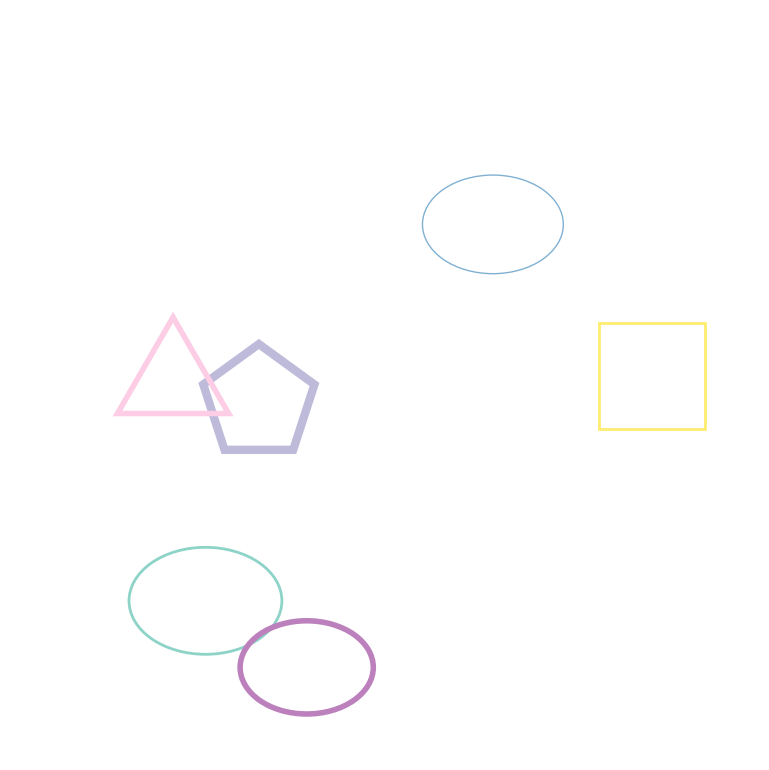[{"shape": "oval", "thickness": 1, "radius": 0.5, "center": [0.267, 0.22]}, {"shape": "pentagon", "thickness": 3, "radius": 0.38, "center": [0.336, 0.477]}, {"shape": "oval", "thickness": 0.5, "radius": 0.46, "center": [0.64, 0.709]}, {"shape": "triangle", "thickness": 2, "radius": 0.42, "center": [0.225, 0.505]}, {"shape": "oval", "thickness": 2, "radius": 0.43, "center": [0.398, 0.133]}, {"shape": "square", "thickness": 1, "radius": 0.34, "center": [0.847, 0.512]}]